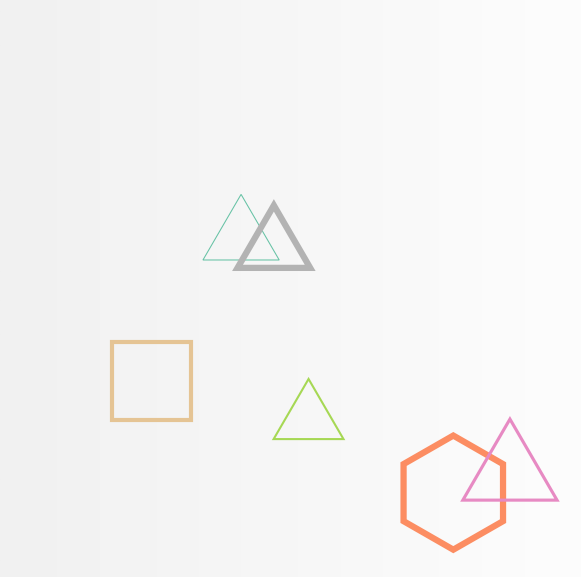[{"shape": "triangle", "thickness": 0.5, "radius": 0.38, "center": [0.415, 0.587]}, {"shape": "hexagon", "thickness": 3, "radius": 0.49, "center": [0.78, 0.146]}, {"shape": "triangle", "thickness": 1.5, "radius": 0.47, "center": [0.877, 0.18]}, {"shape": "triangle", "thickness": 1, "radius": 0.35, "center": [0.531, 0.274]}, {"shape": "square", "thickness": 2, "radius": 0.34, "center": [0.261, 0.34]}, {"shape": "triangle", "thickness": 3, "radius": 0.36, "center": [0.471, 0.571]}]